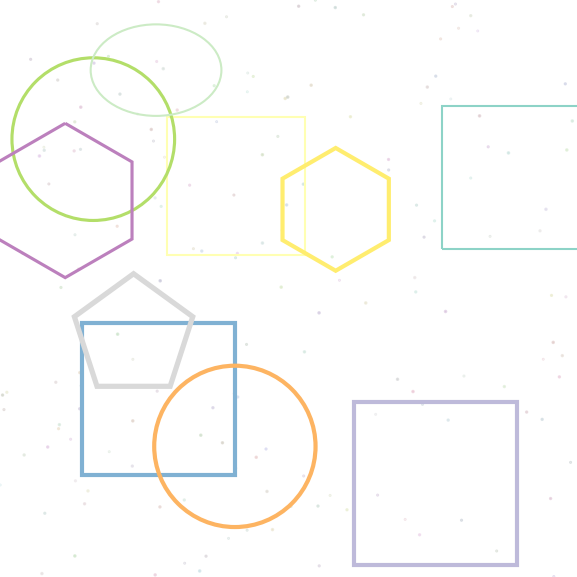[{"shape": "square", "thickness": 1, "radius": 0.62, "center": [0.89, 0.692]}, {"shape": "square", "thickness": 1, "radius": 0.6, "center": [0.408, 0.678]}, {"shape": "square", "thickness": 2, "radius": 0.7, "center": [0.754, 0.162]}, {"shape": "square", "thickness": 2, "radius": 0.66, "center": [0.274, 0.308]}, {"shape": "circle", "thickness": 2, "radius": 0.7, "center": [0.407, 0.226]}, {"shape": "circle", "thickness": 1.5, "radius": 0.7, "center": [0.162, 0.758]}, {"shape": "pentagon", "thickness": 2.5, "radius": 0.54, "center": [0.231, 0.417]}, {"shape": "hexagon", "thickness": 1.5, "radius": 0.67, "center": [0.113, 0.652]}, {"shape": "oval", "thickness": 1, "radius": 0.57, "center": [0.27, 0.878]}, {"shape": "hexagon", "thickness": 2, "radius": 0.53, "center": [0.581, 0.637]}]